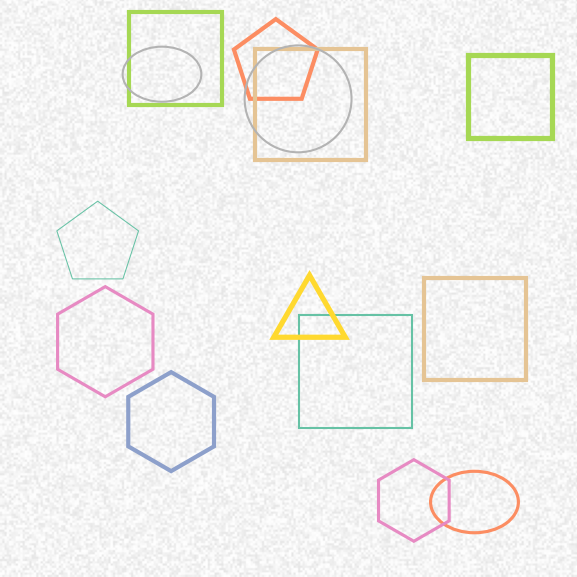[{"shape": "square", "thickness": 1, "radius": 0.49, "center": [0.615, 0.356]}, {"shape": "pentagon", "thickness": 0.5, "radius": 0.37, "center": [0.169, 0.576]}, {"shape": "oval", "thickness": 1.5, "radius": 0.38, "center": [0.822, 0.13]}, {"shape": "pentagon", "thickness": 2, "radius": 0.38, "center": [0.478, 0.89]}, {"shape": "hexagon", "thickness": 2, "radius": 0.43, "center": [0.296, 0.269]}, {"shape": "hexagon", "thickness": 1.5, "radius": 0.35, "center": [0.717, 0.133]}, {"shape": "hexagon", "thickness": 1.5, "radius": 0.48, "center": [0.182, 0.407]}, {"shape": "square", "thickness": 2, "radius": 0.4, "center": [0.304, 0.897]}, {"shape": "square", "thickness": 2.5, "radius": 0.36, "center": [0.883, 0.832]}, {"shape": "triangle", "thickness": 2.5, "radius": 0.36, "center": [0.536, 0.451]}, {"shape": "square", "thickness": 2, "radius": 0.48, "center": [0.537, 0.818]}, {"shape": "square", "thickness": 2, "radius": 0.44, "center": [0.822, 0.43]}, {"shape": "circle", "thickness": 1, "radius": 0.46, "center": [0.516, 0.828]}, {"shape": "oval", "thickness": 1, "radius": 0.34, "center": [0.281, 0.871]}]